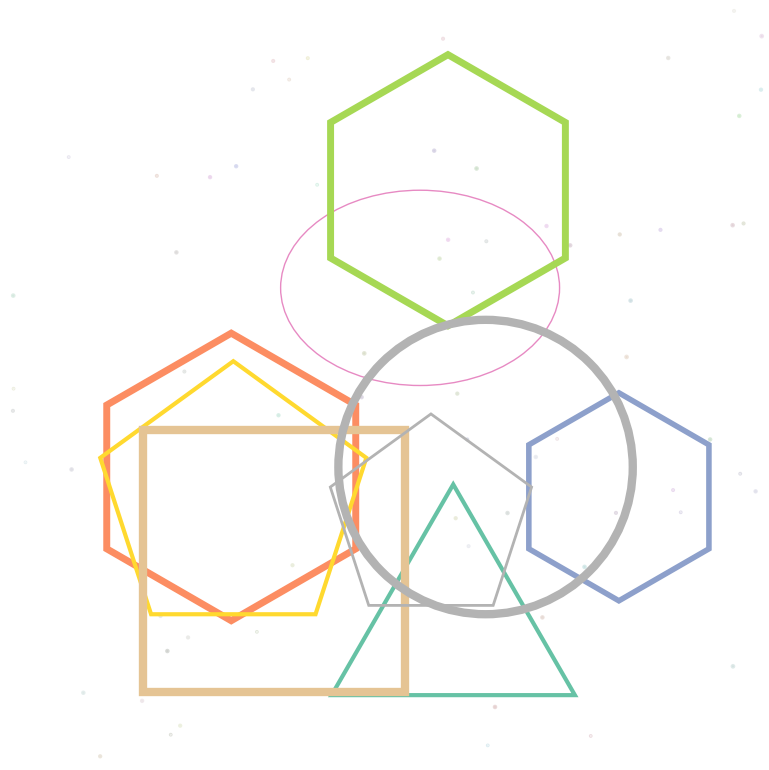[{"shape": "triangle", "thickness": 1.5, "radius": 0.91, "center": [0.589, 0.188]}, {"shape": "hexagon", "thickness": 2.5, "radius": 0.93, "center": [0.3, 0.381]}, {"shape": "hexagon", "thickness": 2, "radius": 0.68, "center": [0.804, 0.355]}, {"shape": "oval", "thickness": 0.5, "radius": 0.91, "center": [0.546, 0.626]}, {"shape": "hexagon", "thickness": 2.5, "radius": 0.88, "center": [0.582, 0.753]}, {"shape": "pentagon", "thickness": 1.5, "radius": 0.91, "center": [0.303, 0.349]}, {"shape": "square", "thickness": 3, "radius": 0.85, "center": [0.356, 0.271]}, {"shape": "circle", "thickness": 3, "radius": 0.96, "center": [0.631, 0.393]}, {"shape": "pentagon", "thickness": 1, "radius": 0.69, "center": [0.56, 0.325]}]